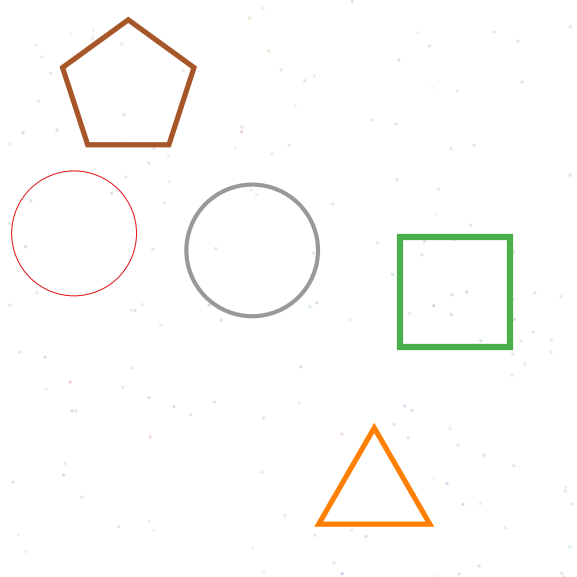[{"shape": "circle", "thickness": 0.5, "radius": 0.54, "center": [0.128, 0.595]}, {"shape": "square", "thickness": 3, "radius": 0.48, "center": [0.789, 0.493]}, {"shape": "triangle", "thickness": 2.5, "radius": 0.56, "center": [0.648, 0.147]}, {"shape": "pentagon", "thickness": 2.5, "radius": 0.6, "center": [0.222, 0.845]}, {"shape": "circle", "thickness": 2, "radius": 0.57, "center": [0.437, 0.566]}]